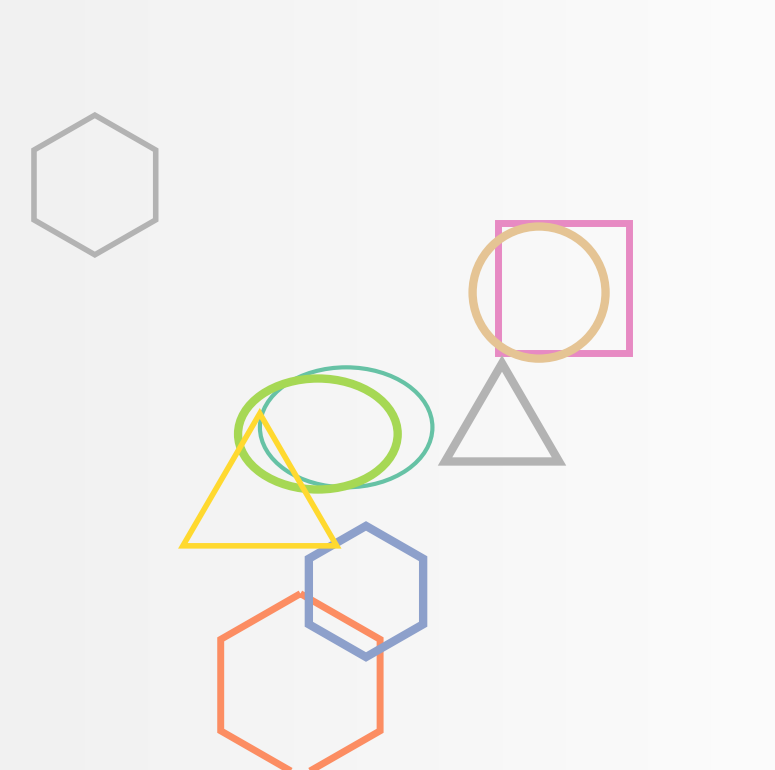[{"shape": "oval", "thickness": 1.5, "radius": 0.56, "center": [0.447, 0.445]}, {"shape": "hexagon", "thickness": 2.5, "radius": 0.59, "center": [0.388, 0.11]}, {"shape": "hexagon", "thickness": 3, "radius": 0.43, "center": [0.472, 0.232]}, {"shape": "square", "thickness": 2.5, "radius": 0.42, "center": [0.727, 0.626]}, {"shape": "oval", "thickness": 3, "radius": 0.51, "center": [0.41, 0.436]}, {"shape": "triangle", "thickness": 2, "radius": 0.57, "center": [0.335, 0.348]}, {"shape": "circle", "thickness": 3, "radius": 0.43, "center": [0.696, 0.62]}, {"shape": "triangle", "thickness": 3, "radius": 0.42, "center": [0.648, 0.443]}, {"shape": "hexagon", "thickness": 2, "radius": 0.45, "center": [0.122, 0.76]}]